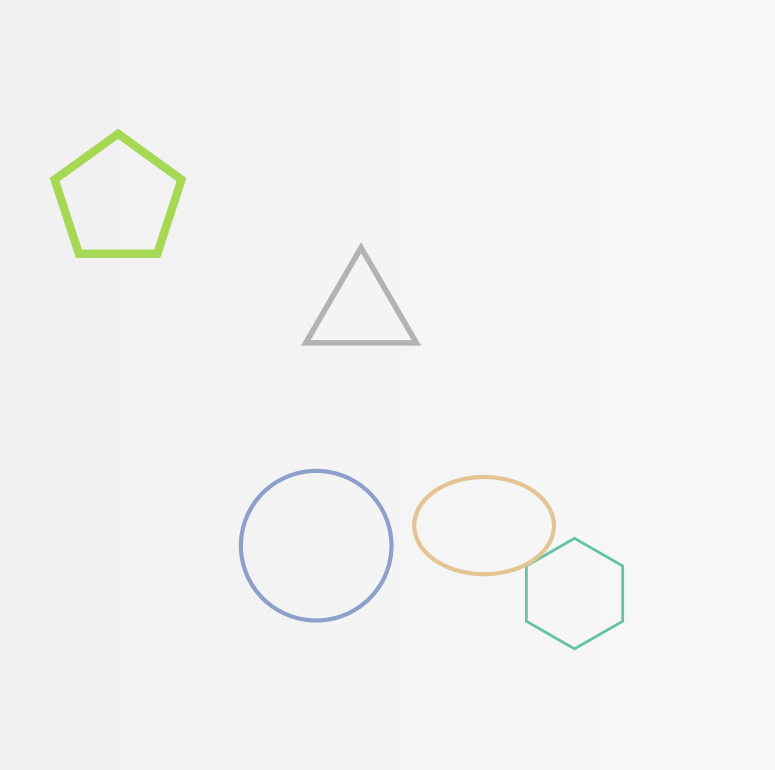[{"shape": "hexagon", "thickness": 1, "radius": 0.36, "center": [0.741, 0.229]}, {"shape": "circle", "thickness": 1.5, "radius": 0.49, "center": [0.408, 0.291]}, {"shape": "pentagon", "thickness": 3, "radius": 0.43, "center": [0.152, 0.74]}, {"shape": "oval", "thickness": 1.5, "radius": 0.45, "center": [0.625, 0.317]}, {"shape": "triangle", "thickness": 2, "radius": 0.41, "center": [0.466, 0.596]}]